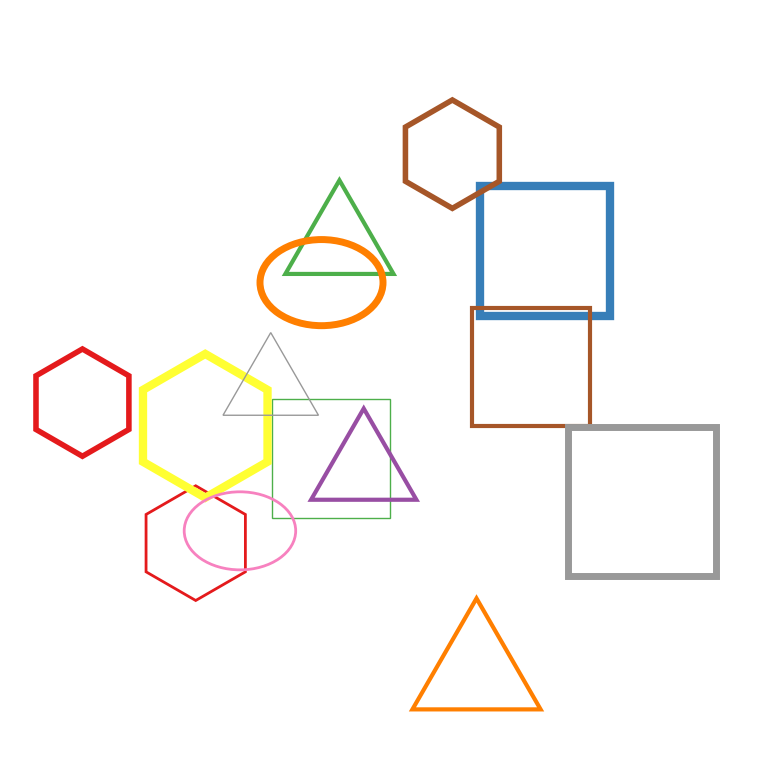[{"shape": "hexagon", "thickness": 1, "radius": 0.37, "center": [0.254, 0.295]}, {"shape": "hexagon", "thickness": 2, "radius": 0.35, "center": [0.107, 0.477]}, {"shape": "square", "thickness": 3, "radius": 0.42, "center": [0.707, 0.674]}, {"shape": "square", "thickness": 0.5, "radius": 0.39, "center": [0.43, 0.405]}, {"shape": "triangle", "thickness": 1.5, "radius": 0.41, "center": [0.441, 0.685]}, {"shape": "triangle", "thickness": 1.5, "radius": 0.39, "center": [0.472, 0.39]}, {"shape": "triangle", "thickness": 1.5, "radius": 0.48, "center": [0.619, 0.127]}, {"shape": "oval", "thickness": 2.5, "radius": 0.4, "center": [0.418, 0.633]}, {"shape": "hexagon", "thickness": 3, "radius": 0.47, "center": [0.267, 0.447]}, {"shape": "square", "thickness": 1.5, "radius": 0.38, "center": [0.689, 0.524]}, {"shape": "hexagon", "thickness": 2, "radius": 0.35, "center": [0.587, 0.8]}, {"shape": "oval", "thickness": 1, "radius": 0.36, "center": [0.312, 0.311]}, {"shape": "square", "thickness": 2.5, "radius": 0.48, "center": [0.834, 0.348]}, {"shape": "triangle", "thickness": 0.5, "radius": 0.36, "center": [0.352, 0.496]}]